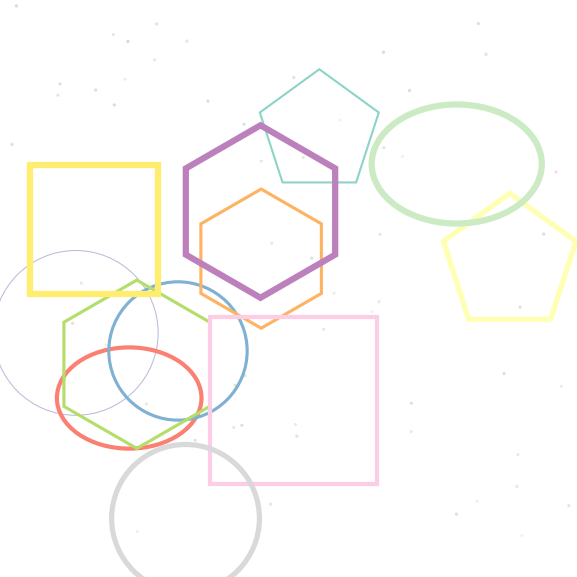[{"shape": "pentagon", "thickness": 1, "radius": 0.54, "center": [0.553, 0.771]}, {"shape": "pentagon", "thickness": 2.5, "radius": 0.6, "center": [0.882, 0.544]}, {"shape": "circle", "thickness": 0.5, "radius": 0.71, "center": [0.131, 0.423]}, {"shape": "oval", "thickness": 2, "radius": 0.63, "center": [0.224, 0.31]}, {"shape": "circle", "thickness": 1.5, "radius": 0.6, "center": [0.308, 0.391]}, {"shape": "hexagon", "thickness": 1.5, "radius": 0.6, "center": [0.452, 0.551]}, {"shape": "hexagon", "thickness": 1.5, "radius": 0.73, "center": [0.237, 0.368]}, {"shape": "square", "thickness": 2, "radius": 0.73, "center": [0.508, 0.306]}, {"shape": "circle", "thickness": 2.5, "radius": 0.64, "center": [0.321, 0.101]}, {"shape": "hexagon", "thickness": 3, "radius": 0.75, "center": [0.451, 0.633]}, {"shape": "oval", "thickness": 3, "radius": 0.74, "center": [0.791, 0.715]}, {"shape": "square", "thickness": 3, "radius": 0.56, "center": [0.163, 0.602]}]